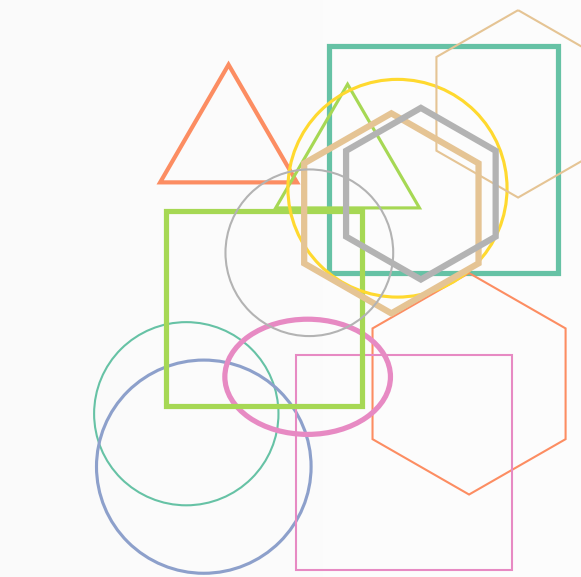[{"shape": "circle", "thickness": 1, "radius": 0.79, "center": [0.321, 0.283]}, {"shape": "square", "thickness": 2.5, "radius": 0.98, "center": [0.763, 0.723]}, {"shape": "hexagon", "thickness": 1, "radius": 0.96, "center": [0.807, 0.335]}, {"shape": "triangle", "thickness": 2, "radius": 0.68, "center": [0.393, 0.751]}, {"shape": "circle", "thickness": 1.5, "radius": 0.92, "center": [0.351, 0.191]}, {"shape": "oval", "thickness": 2.5, "radius": 0.71, "center": [0.529, 0.347]}, {"shape": "square", "thickness": 1, "radius": 0.93, "center": [0.696, 0.198]}, {"shape": "square", "thickness": 2.5, "radius": 0.84, "center": [0.454, 0.465]}, {"shape": "triangle", "thickness": 1.5, "radius": 0.71, "center": [0.598, 0.71]}, {"shape": "circle", "thickness": 1.5, "radius": 0.94, "center": [0.684, 0.673]}, {"shape": "hexagon", "thickness": 1, "radius": 0.81, "center": [0.891, 0.819]}, {"shape": "hexagon", "thickness": 3, "radius": 0.87, "center": [0.673, 0.63]}, {"shape": "hexagon", "thickness": 3, "radius": 0.74, "center": [0.724, 0.664]}, {"shape": "circle", "thickness": 1, "radius": 0.72, "center": [0.532, 0.561]}]